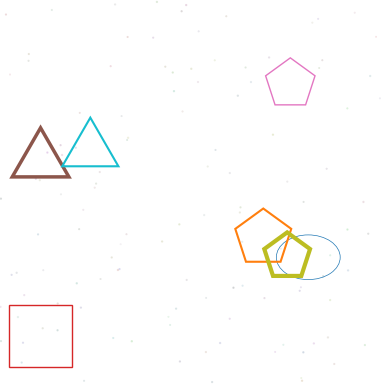[{"shape": "oval", "thickness": 0.5, "radius": 0.41, "center": [0.801, 0.332]}, {"shape": "pentagon", "thickness": 1.5, "radius": 0.38, "center": [0.684, 0.382]}, {"shape": "square", "thickness": 1, "radius": 0.4, "center": [0.106, 0.128]}, {"shape": "triangle", "thickness": 2.5, "radius": 0.42, "center": [0.105, 0.583]}, {"shape": "pentagon", "thickness": 1, "radius": 0.34, "center": [0.754, 0.782]}, {"shape": "pentagon", "thickness": 3, "radius": 0.31, "center": [0.746, 0.334]}, {"shape": "triangle", "thickness": 1.5, "radius": 0.42, "center": [0.235, 0.61]}]